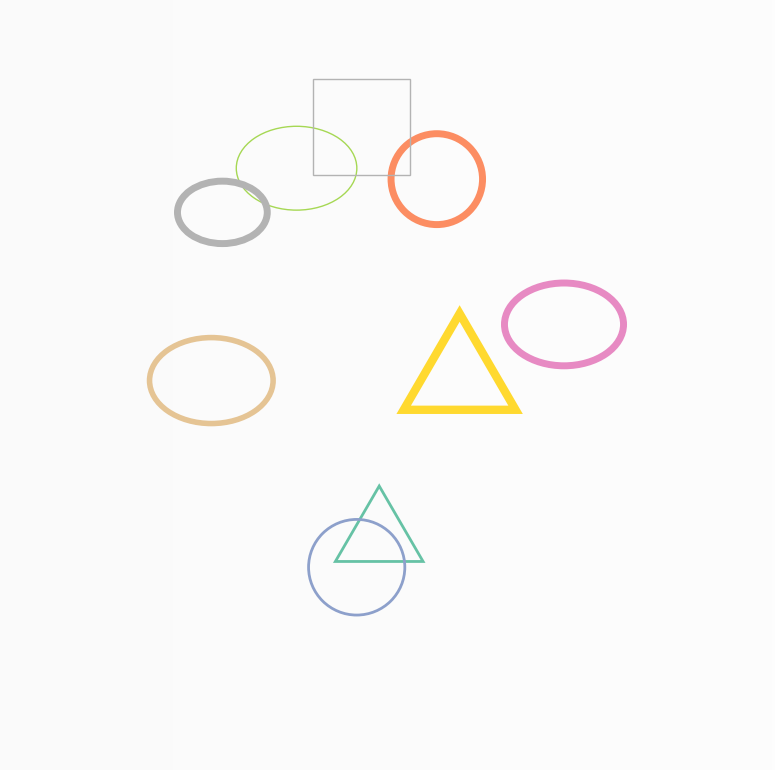[{"shape": "triangle", "thickness": 1, "radius": 0.33, "center": [0.489, 0.303]}, {"shape": "circle", "thickness": 2.5, "radius": 0.3, "center": [0.564, 0.767]}, {"shape": "circle", "thickness": 1, "radius": 0.31, "center": [0.46, 0.263]}, {"shape": "oval", "thickness": 2.5, "radius": 0.38, "center": [0.728, 0.579]}, {"shape": "oval", "thickness": 0.5, "radius": 0.39, "center": [0.383, 0.782]}, {"shape": "triangle", "thickness": 3, "radius": 0.42, "center": [0.593, 0.509]}, {"shape": "oval", "thickness": 2, "radius": 0.4, "center": [0.273, 0.506]}, {"shape": "square", "thickness": 0.5, "radius": 0.31, "center": [0.466, 0.835]}, {"shape": "oval", "thickness": 2.5, "radius": 0.29, "center": [0.287, 0.724]}]